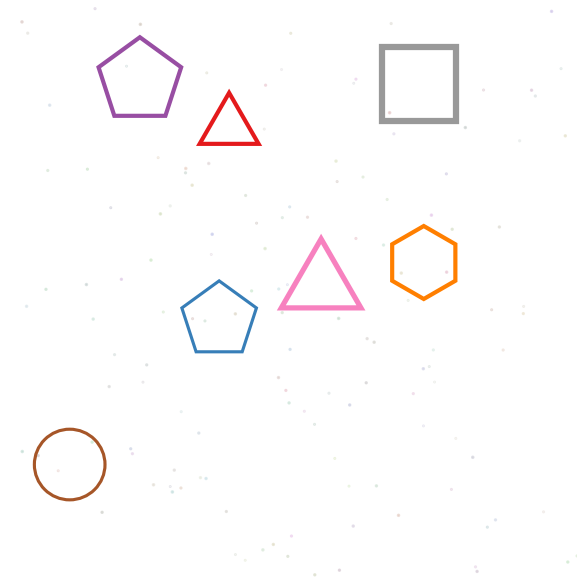[{"shape": "triangle", "thickness": 2, "radius": 0.29, "center": [0.397, 0.779]}, {"shape": "pentagon", "thickness": 1.5, "radius": 0.34, "center": [0.379, 0.445]}, {"shape": "pentagon", "thickness": 2, "radius": 0.38, "center": [0.242, 0.859]}, {"shape": "hexagon", "thickness": 2, "radius": 0.32, "center": [0.734, 0.545]}, {"shape": "circle", "thickness": 1.5, "radius": 0.31, "center": [0.121, 0.195]}, {"shape": "triangle", "thickness": 2.5, "radius": 0.4, "center": [0.556, 0.506]}, {"shape": "square", "thickness": 3, "radius": 0.32, "center": [0.725, 0.854]}]